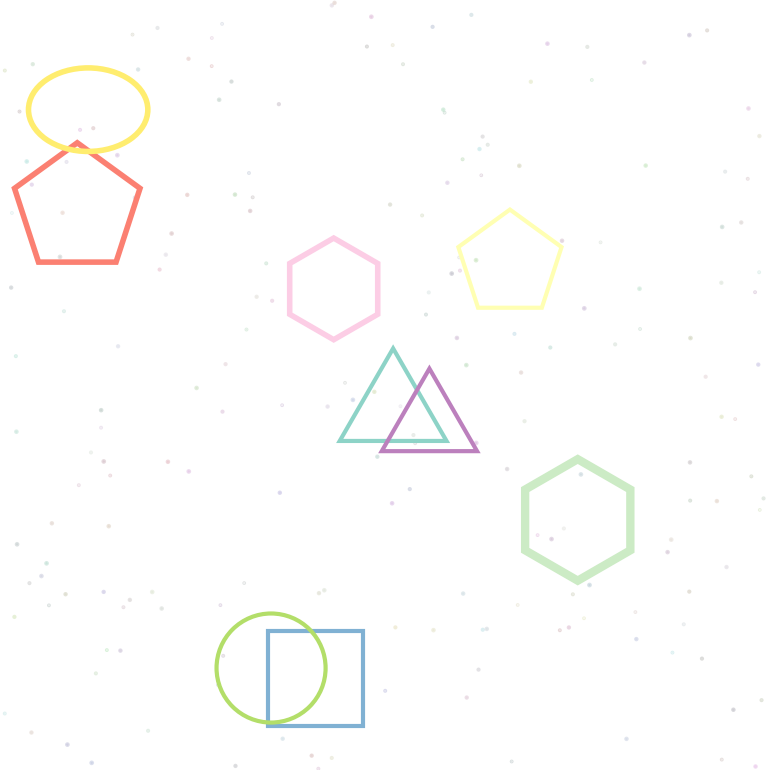[{"shape": "triangle", "thickness": 1.5, "radius": 0.4, "center": [0.511, 0.467]}, {"shape": "pentagon", "thickness": 1.5, "radius": 0.35, "center": [0.662, 0.657]}, {"shape": "pentagon", "thickness": 2, "radius": 0.43, "center": [0.1, 0.729]}, {"shape": "square", "thickness": 1.5, "radius": 0.31, "center": [0.409, 0.119]}, {"shape": "circle", "thickness": 1.5, "radius": 0.35, "center": [0.352, 0.132]}, {"shape": "hexagon", "thickness": 2, "radius": 0.33, "center": [0.433, 0.625]}, {"shape": "triangle", "thickness": 1.5, "radius": 0.36, "center": [0.558, 0.45]}, {"shape": "hexagon", "thickness": 3, "radius": 0.39, "center": [0.75, 0.325]}, {"shape": "oval", "thickness": 2, "radius": 0.39, "center": [0.114, 0.858]}]